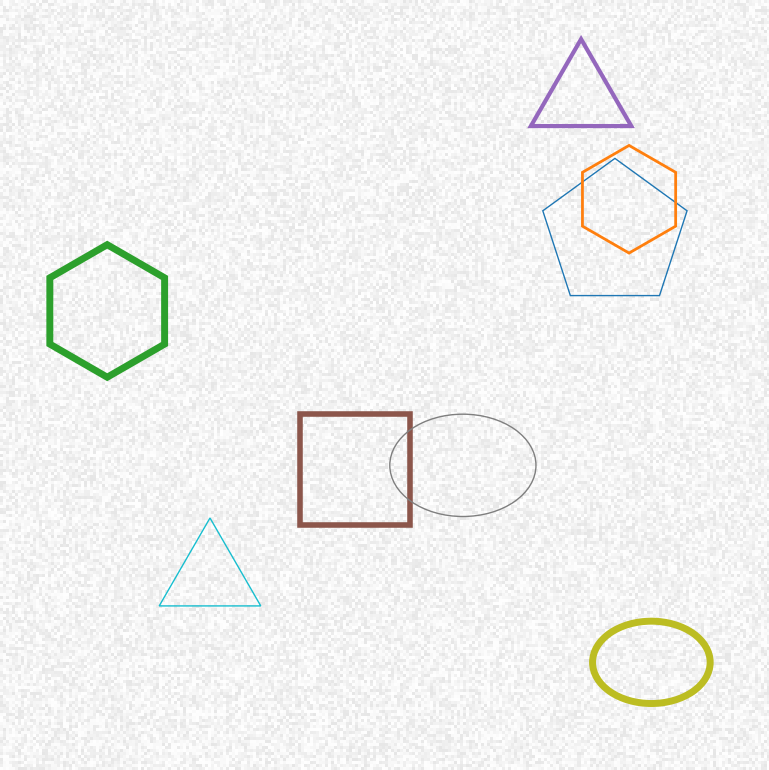[{"shape": "pentagon", "thickness": 0.5, "radius": 0.49, "center": [0.799, 0.696]}, {"shape": "hexagon", "thickness": 1, "radius": 0.35, "center": [0.817, 0.741]}, {"shape": "hexagon", "thickness": 2.5, "radius": 0.43, "center": [0.139, 0.596]}, {"shape": "triangle", "thickness": 1.5, "radius": 0.38, "center": [0.755, 0.874]}, {"shape": "square", "thickness": 2, "radius": 0.36, "center": [0.461, 0.39]}, {"shape": "oval", "thickness": 0.5, "radius": 0.47, "center": [0.601, 0.396]}, {"shape": "oval", "thickness": 2.5, "radius": 0.38, "center": [0.846, 0.14]}, {"shape": "triangle", "thickness": 0.5, "radius": 0.38, "center": [0.273, 0.251]}]